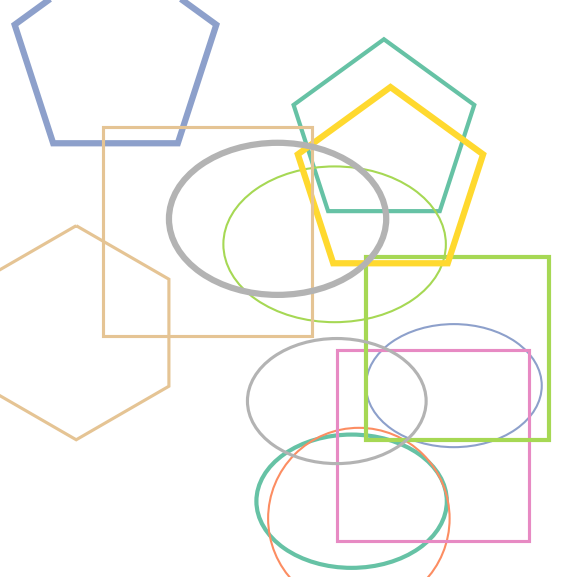[{"shape": "pentagon", "thickness": 2, "radius": 0.82, "center": [0.665, 0.767]}, {"shape": "oval", "thickness": 2, "radius": 0.82, "center": [0.609, 0.131]}, {"shape": "circle", "thickness": 1, "radius": 0.79, "center": [0.621, 0.101]}, {"shape": "pentagon", "thickness": 3, "radius": 0.92, "center": [0.2, 0.9]}, {"shape": "oval", "thickness": 1, "radius": 0.76, "center": [0.786, 0.331]}, {"shape": "square", "thickness": 1.5, "radius": 0.83, "center": [0.75, 0.227]}, {"shape": "oval", "thickness": 1, "radius": 0.96, "center": [0.579, 0.576]}, {"shape": "square", "thickness": 2, "radius": 0.79, "center": [0.792, 0.395]}, {"shape": "pentagon", "thickness": 3, "radius": 0.84, "center": [0.676, 0.68]}, {"shape": "hexagon", "thickness": 1.5, "radius": 0.93, "center": [0.132, 0.423]}, {"shape": "square", "thickness": 1.5, "radius": 0.91, "center": [0.359, 0.599]}, {"shape": "oval", "thickness": 1.5, "radius": 0.77, "center": [0.583, 0.305]}, {"shape": "oval", "thickness": 3, "radius": 0.94, "center": [0.481, 0.62]}]